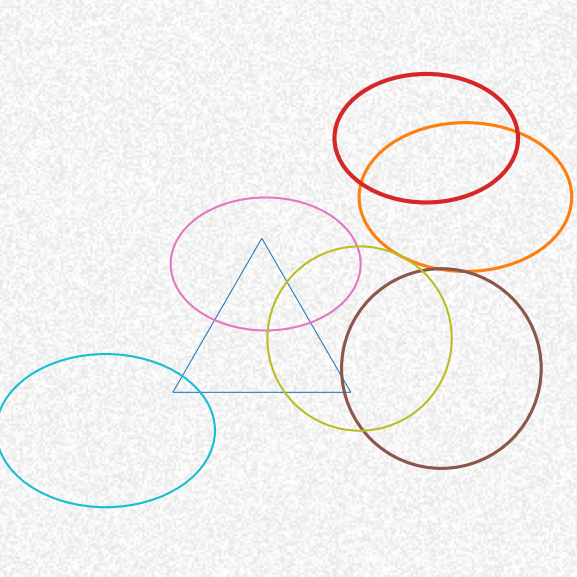[{"shape": "triangle", "thickness": 0.5, "radius": 0.89, "center": [0.453, 0.409]}, {"shape": "oval", "thickness": 1.5, "radius": 0.92, "center": [0.806, 0.658]}, {"shape": "oval", "thickness": 2, "radius": 0.79, "center": [0.738, 0.76]}, {"shape": "circle", "thickness": 1.5, "radius": 0.86, "center": [0.764, 0.361]}, {"shape": "oval", "thickness": 1, "radius": 0.82, "center": [0.46, 0.542]}, {"shape": "circle", "thickness": 1, "radius": 0.8, "center": [0.623, 0.413]}, {"shape": "oval", "thickness": 1, "radius": 0.95, "center": [0.183, 0.253]}]